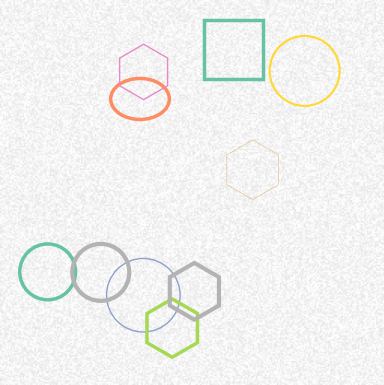[{"shape": "square", "thickness": 2.5, "radius": 0.38, "center": [0.607, 0.871]}, {"shape": "circle", "thickness": 2.5, "radius": 0.36, "center": [0.124, 0.294]}, {"shape": "oval", "thickness": 2.5, "radius": 0.38, "center": [0.364, 0.743]}, {"shape": "circle", "thickness": 1, "radius": 0.48, "center": [0.372, 0.233]}, {"shape": "hexagon", "thickness": 1, "radius": 0.36, "center": [0.373, 0.813]}, {"shape": "hexagon", "thickness": 2.5, "radius": 0.38, "center": [0.447, 0.148]}, {"shape": "circle", "thickness": 1.5, "radius": 0.45, "center": [0.791, 0.816]}, {"shape": "hexagon", "thickness": 0.5, "radius": 0.39, "center": [0.656, 0.559]}, {"shape": "circle", "thickness": 3, "radius": 0.37, "center": [0.262, 0.293]}, {"shape": "hexagon", "thickness": 3, "radius": 0.37, "center": [0.505, 0.243]}]